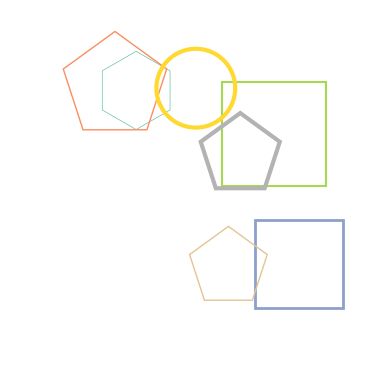[{"shape": "hexagon", "thickness": 0.5, "radius": 0.51, "center": [0.354, 0.765]}, {"shape": "pentagon", "thickness": 1, "radius": 0.71, "center": [0.299, 0.777]}, {"shape": "square", "thickness": 2, "radius": 0.57, "center": [0.778, 0.315]}, {"shape": "square", "thickness": 1.5, "radius": 0.68, "center": [0.712, 0.651]}, {"shape": "circle", "thickness": 3, "radius": 0.51, "center": [0.509, 0.771]}, {"shape": "pentagon", "thickness": 1, "radius": 0.53, "center": [0.593, 0.306]}, {"shape": "pentagon", "thickness": 3, "radius": 0.54, "center": [0.624, 0.598]}]